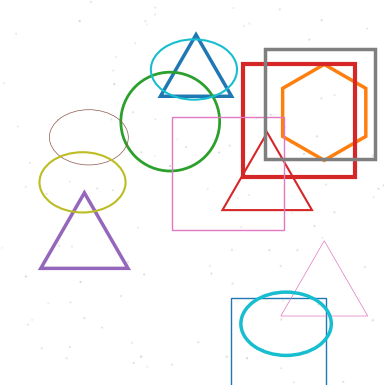[{"shape": "triangle", "thickness": 2.5, "radius": 0.53, "center": [0.509, 0.803]}, {"shape": "square", "thickness": 1, "radius": 0.61, "center": [0.723, 0.103]}, {"shape": "hexagon", "thickness": 2.5, "radius": 0.62, "center": [0.842, 0.708]}, {"shape": "circle", "thickness": 2, "radius": 0.64, "center": [0.442, 0.684]}, {"shape": "square", "thickness": 3, "radius": 0.73, "center": [0.776, 0.687]}, {"shape": "triangle", "thickness": 1.5, "radius": 0.67, "center": [0.694, 0.521]}, {"shape": "triangle", "thickness": 2.5, "radius": 0.65, "center": [0.219, 0.368]}, {"shape": "oval", "thickness": 0.5, "radius": 0.51, "center": [0.231, 0.643]}, {"shape": "square", "thickness": 1, "radius": 0.73, "center": [0.592, 0.549]}, {"shape": "triangle", "thickness": 0.5, "radius": 0.65, "center": [0.842, 0.244]}, {"shape": "square", "thickness": 2.5, "radius": 0.71, "center": [0.83, 0.731]}, {"shape": "oval", "thickness": 1.5, "radius": 0.56, "center": [0.214, 0.526]}, {"shape": "oval", "thickness": 2.5, "radius": 0.59, "center": [0.743, 0.159]}, {"shape": "oval", "thickness": 1.5, "radius": 0.56, "center": [0.504, 0.819]}]